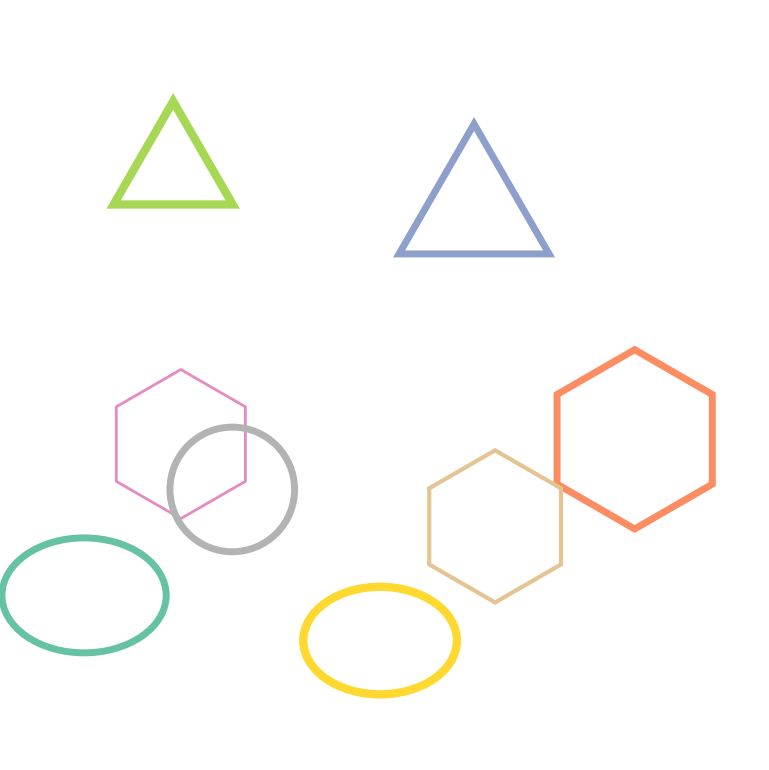[{"shape": "oval", "thickness": 2.5, "radius": 0.53, "center": [0.109, 0.227]}, {"shape": "hexagon", "thickness": 2.5, "radius": 0.58, "center": [0.824, 0.429]}, {"shape": "triangle", "thickness": 2.5, "radius": 0.56, "center": [0.616, 0.726]}, {"shape": "hexagon", "thickness": 1, "radius": 0.48, "center": [0.235, 0.423]}, {"shape": "triangle", "thickness": 3, "radius": 0.45, "center": [0.225, 0.779]}, {"shape": "oval", "thickness": 3, "radius": 0.5, "center": [0.494, 0.168]}, {"shape": "hexagon", "thickness": 1.5, "radius": 0.49, "center": [0.643, 0.316]}, {"shape": "circle", "thickness": 2.5, "radius": 0.4, "center": [0.302, 0.364]}]